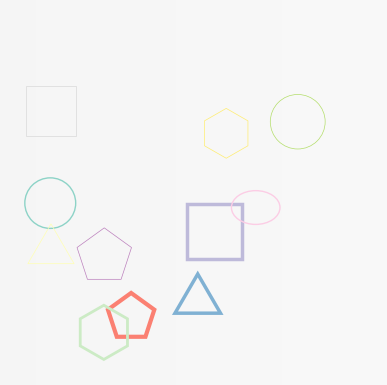[{"shape": "circle", "thickness": 1, "radius": 0.33, "center": [0.13, 0.472]}, {"shape": "triangle", "thickness": 0.5, "radius": 0.34, "center": [0.132, 0.35]}, {"shape": "square", "thickness": 2.5, "radius": 0.36, "center": [0.554, 0.399]}, {"shape": "pentagon", "thickness": 3, "radius": 0.31, "center": [0.338, 0.176]}, {"shape": "triangle", "thickness": 2.5, "radius": 0.34, "center": [0.51, 0.22]}, {"shape": "circle", "thickness": 0.5, "radius": 0.35, "center": [0.768, 0.684]}, {"shape": "oval", "thickness": 1, "radius": 0.31, "center": [0.66, 0.461]}, {"shape": "square", "thickness": 0.5, "radius": 0.32, "center": [0.131, 0.711]}, {"shape": "pentagon", "thickness": 0.5, "radius": 0.37, "center": [0.269, 0.334]}, {"shape": "hexagon", "thickness": 2, "radius": 0.35, "center": [0.268, 0.137]}, {"shape": "hexagon", "thickness": 0.5, "radius": 0.32, "center": [0.584, 0.654]}]